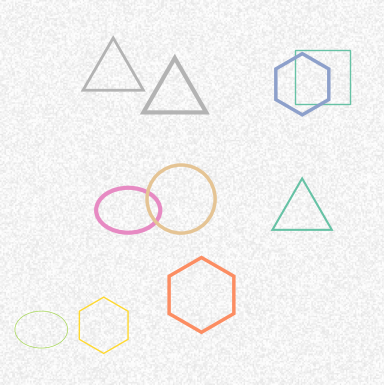[{"shape": "triangle", "thickness": 1.5, "radius": 0.45, "center": [0.785, 0.448]}, {"shape": "square", "thickness": 1, "radius": 0.35, "center": [0.838, 0.801]}, {"shape": "hexagon", "thickness": 2.5, "radius": 0.49, "center": [0.523, 0.234]}, {"shape": "hexagon", "thickness": 2.5, "radius": 0.4, "center": [0.785, 0.781]}, {"shape": "oval", "thickness": 3, "radius": 0.42, "center": [0.333, 0.454]}, {"shape": "oval", "thickness": 0.5, "radius": 0.34, "center": [0.107, 0.144]}, {"shape": "hexagon", "thickness": 1, "radius": 0.37, "center": [0.269, 0.155]}, {"shape": "circle", "thickness": 2.5, "radius": 0.44, "center": [0.47, 0.483]}, {"shape": "triangle", "thickness": 2, "radius": 0.45, "center": [0.294, 0.811]}, {"shape": "triangle", "thickness": 3, "radius": 0.47, "center": [0.454, 0.755]}]